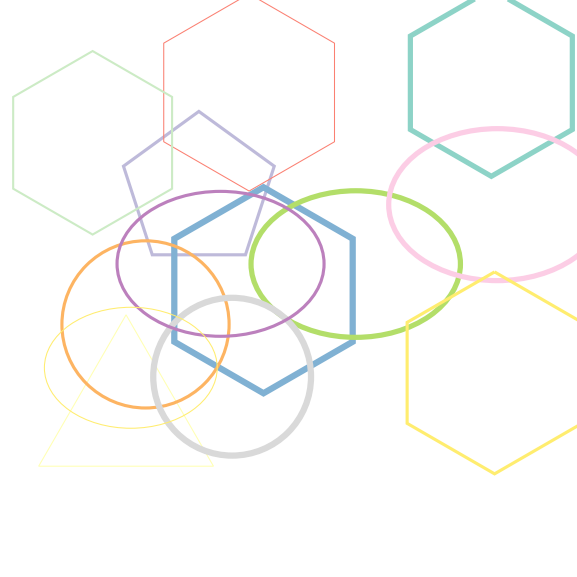[{"shape": "hexagon", "thickness": 2.5, "radius": 0.81, "center": [0.851, 0.856]}, {"shape": "triangle", "thickness": 0.5, "radius": 0.87, "center": [0.218, 0.279]}, {"shape": "pentagon", "thickness": 1.5, "radius": 0.69, "center": [0.344, 0.669]}, {"shape": "hexagon", "thickness": 0.5, "radius": 0.85, "center": [0.431, 0.839]}, {"shape": "hexagon", "thickness": 3, "radius": 0.89, "center": [0.456, 0.497]}, {"shape": "circle", "thickness": 1.5, "radius": 0.72, "center": [0.252, 0.437]}, {"shape": "oval", "thickness": 2.5, "radius": 0.91, "center": [0.616, 0.542]}, {"shape": "oval", "thickness": 2.5, "radius": 0.94, "center": [0.861, 0.645]}, {"shape": "circle", "thickness": 3, "radius": 0.68, "center": [0.402, 0.347]}, {"shape": "oval", "thickness": 1.5, "radius": 0.9, "center": [0.382, 0.542]}, {"shape": "hexagon", "thickness": 1, "radius": 0.79, "center": [0.16, 0.752]}, {"shape": "hexagon", "thickness": 1.5, "radius": 0.87, "center": [0.856, 0.353]}, {"shape": "oval", "thickness": 0.5, "radius": 0.75, "center": [0.227, 0.362]}]